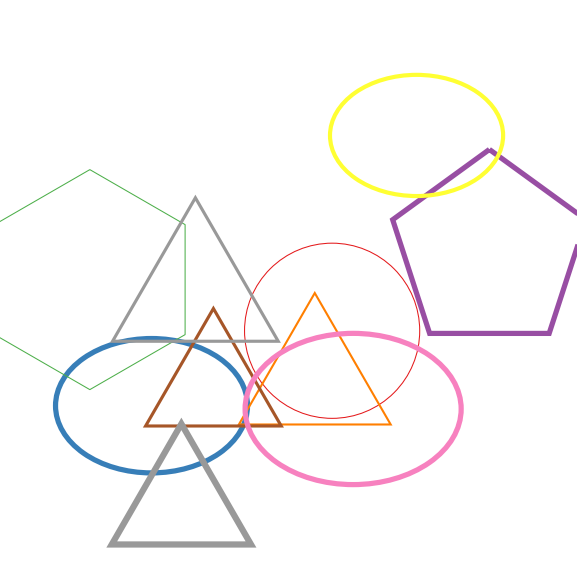[{"shape": "circle", "thickness": 0.5, "radius": 0.76, "center": [0.575, 0.426]}, {"shape": "oval", "thickness": 2.5, "radius": 0.83, "center": [0.262, 0.297]}, {"shape": "hexagon", "thickness": 0.5, "radius": 0.95, "center": [0.156, 0.515]}, {"shape": "pentagon", "thickness": 2.5, "radius": 0.88, "center": [0.847, 0.564]}, {"shape": "triangle", "thickness": 1, "radius": 0.76, "center": [0.545, 0.34]}, {"shape": "oval", "thickness": 2, "radius": 0.75, "center": [0.721, 0.765]}, {"shape": "triangle", "thickness": 1.5, "radius": 0.68, "center": [0.37, 0.329]}, {"shape": "oval", "thickness": 2.5, "radius": 0.94, "center": [0.611, 0.291]}, {"shape": "triangle", "thickness": 3, "radius": 0.7, "center": [0.314, 0.126]}, {"shape": "triangle", "thickness": 1.5, "radius": 0.83, "center": [0.338, 0.491]}]